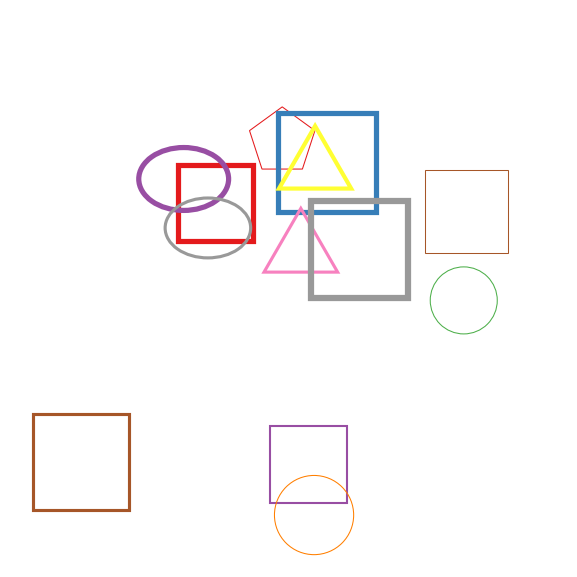[{"shape": "pentagon", "thickness": 0.5, "radius": 0.3, "center": [0.489, 0.755]}, {"shape": "square", "thickness": 2.5, "radius": 0.33, "center": [0.373, 0.648]}, {"shape": "square", "thickness": 2.5, "radius": 0.43, "center": [0.566, 0.718]}, {"shape": "circle", "thickness": 0.5, "radius": 0.29, "center": [0.803, 0.479]}, {"shape": "square", "thickness": 1, "radius": 0.33, "center": [0.535, 0.196]}, {"shape": "oval", "thickness": 2.5, "radius": 0.39, "center": [0.318, 0.689]}, {"shape": "circle", "thickness": 0.5, "radius": 0.34, "center": [0.544, 0.107]}, {"shape": "triangle", "thickness": 2, "radius": 0.36, "center": [0.546, 0.709]}, {"shape": "square", "thickness": 0.5, "radius": 0.36, "center": [0.808, 0.633]}, {"shape": "square", "thickness": 1.5, "radius": 0.42, "center": [0.14, 0.199]}, {"shape": "triangle", "thickness": 1.5, "radius": 0.37, "center": [0.521, 0.565]}, {"shape": "square", "thickness": 3, "radius": 0.42, "center": [0.622, 0.568]}, {"shape": "oval", "thickness": 1.5, "radius": 0.37, "center": [0.36, 0.604]}]